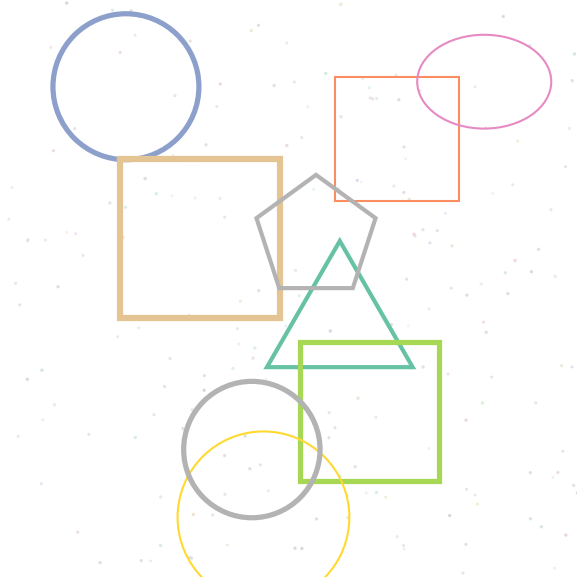[{"shape": "triangle", "thickness": 2, "radius": 0.73, "center": [0.588, 0.436]}, {"shape": "square", "thickness": 1, "radius": 0.54, "center": [0.687, 0.759]}, {"shape": "circle", "thickness": 2.5, "radius": 0.63, "center": [0.218, 0.849]}, {"shape": "oval", "thickness": 1, "radius": 0.58, "center": [0.838, 0.858]}, {"shape": "square", "thickness": 2.5, "radius": 0.6, "center": [0.639, 0.287]}, {"shape": "circle", "thickness": 1, "radius": 0.74, "center": [0.456, 0.103]}, {"shape": "square", "thickness": 3, "radius": 0.69, "center": [0.346, 0.587]}, {"shape": "circle", "thickness": 2.5, "radius": 0.59, "center": [0.436, 0.221]}, {"shape": "pentagon", "thickness": 2, "radius": 0.54, "center": [0.547, 0.588]}]